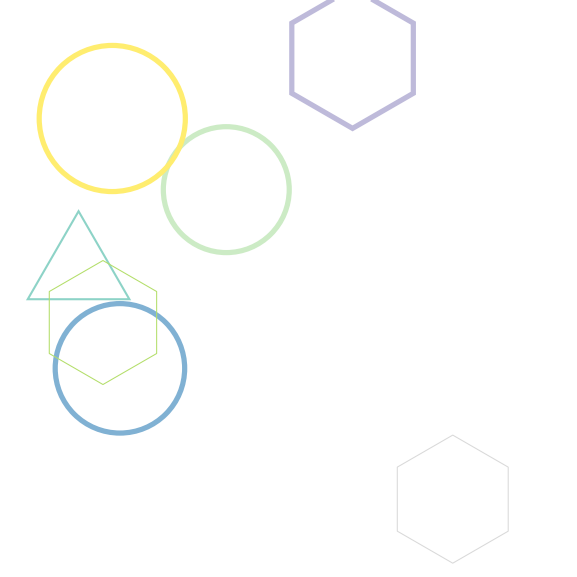[{"shape": "triangle", "thickness": 1, "radius": 0.51, "center": [0.136, 0.532]}, {"shape": "hexagon", "thickness": 2.5, "radius": 0.61, "center": [0.611, 0.898]}, {"shape": "circle", "thickness": 2.5, "radius": 0.56, "center": [0.208, 0.361]}, {"shape": "hexagon", "thickness": 0.5, "radius": 0.54, "center": [0.178, 0.441]}, {"shape": "hexagon", "thickness": 0.5, "radius": 0.55, "center": [0.784, 0.135]}, {"shape": "circle", "thickness": 2.5, "radius": 0.55, "center": [0.392, 0.671]}, {"shape": "circle", "thickness": 2.5, "radius": 0.63, "center": [0.194, 0.794]}]